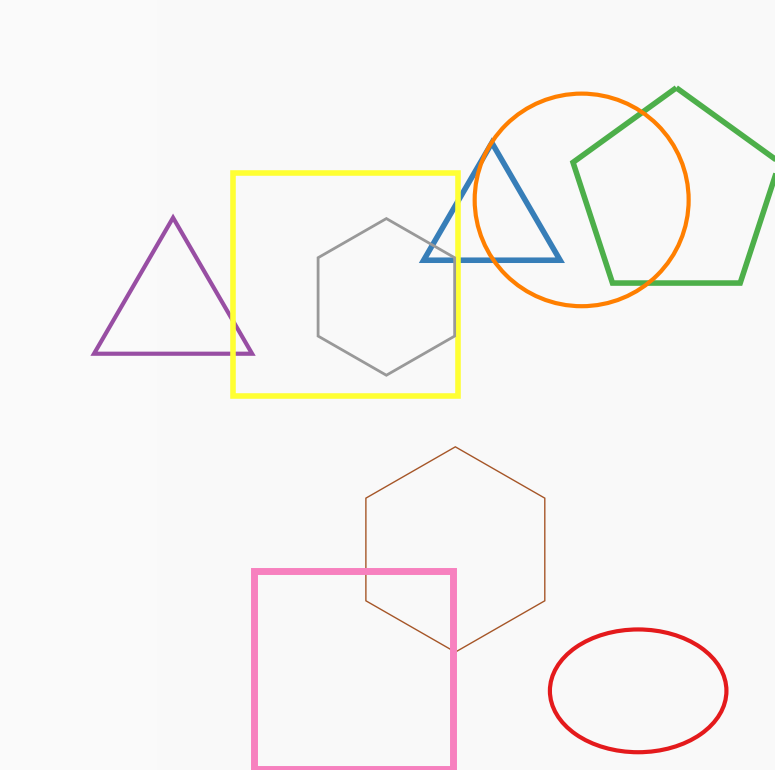[{"shape": "oval", "thickness": 1.5, "radius": 0.57, "center": [0.823, 0.103]}, {"shape": "triangle", "thickness": 2, "radius": 0.51, "center": [0.635, 0.713]}, {"shape": "pentagon", "thickness": 2, "radius": 0.7, "center": [0.873, 0.746]}, {"shape": "triangle", "thickness": 1.5, "radius": 0.59, "center": [0.223, 0.6]}, {"shape": "circle", "thickness": 1.5, "radius": 0.69, "center": [0.751, 0.74]}, {"shape": "square", "thickness": 2, "radius": 0.73, "center": [0.446, 0.631]}, {"shape": "hexagon", "thickness": 0.5, "radius": 0.67, "center": [0.588, 0.286]}, {"shape": "square", "thickness": 2.5, "radius": 0.64, "center": [0.456, 0.13]}, {"shape": "hexagon", "thickness": 1, "radius": 0.51, "center": [0.499, 0.614]}]